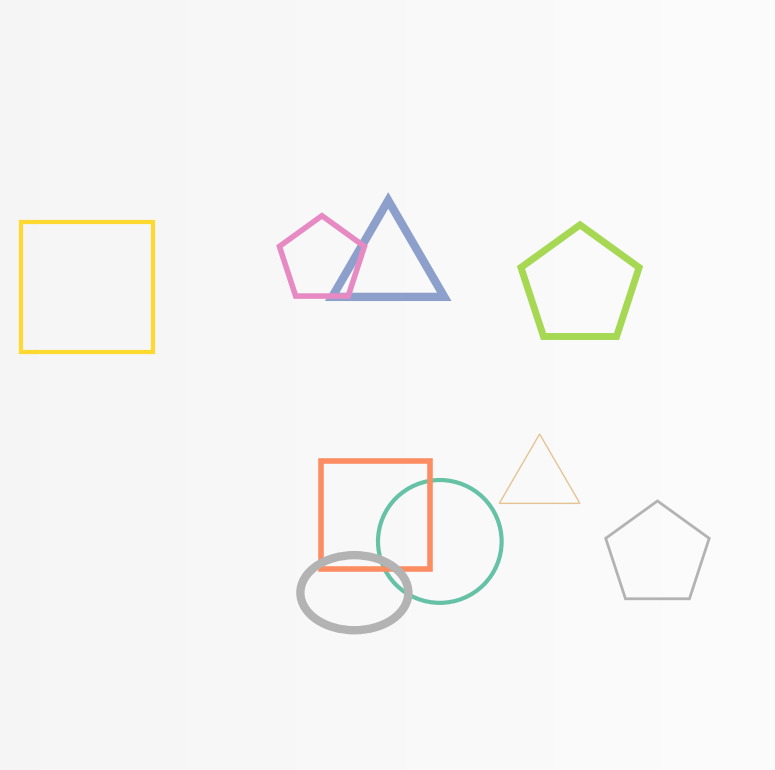[{"shape": "circle", "thickness": 1.5, "radius": 0.4, "center": [0.567, 0.297]}, {"shape": "square", "thickness": 2, "radius": 0.35, "center": [0.485, 0.331]}, {"shape": "triangle", "thickness": 3, "radius": 0.42, "center": [0.501, 0.656]}, {"shape": "pentagon", "thickness": 2, "radius": 0.29, "center": [0.415, 0.662]}, {"shape": "pentagon", "thickness": 2.5, "radius": 0.4, "center": [0.748, 0.628]}, {"shape": "square", "thickness": 1.5, "radius": 0.42, "center": [0.112, 0.627]}, {"shape": "triangle", "thickness": 0.5, "radius": 0.3, "center": [0.696, 0.376]}, {"shape": "pentagon", "thickness": 1, "radius": 0.35, "center": [0.848, 0.279]}, {"shape": "oval", "thickness": 3, "radius": 0.35, "center": [0.457, 0.23]}]